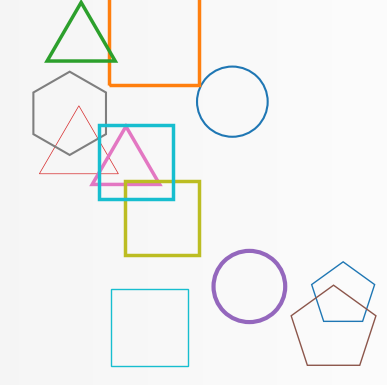[{"shape": "circle", "thickness": 1.5, "radius": 0.46, "center": [0.6, 0.736]}, {"shape": "pentagon", "thickness": 1, "radius": 0.43, "center": [0.886, 0.234]}, {"shape": "square", "thickness": 2.5, "radius": 0.58, "center": [0.397, 0.895]}, {"shape": "triangle", "thickness": 2.5, "radius": 0.51, "center": [0.209, 0.892]}, {"shape": "triangle", "thickness": 0.5, "radius": 0.59, "center": [0.204, 0.608]}, {"shape": "circle", "thickness": 3, "radius": 0.46, "center": [0.644, 0.256]}, {"shape": "pentagon", "thickness": 1, "radius": 0.57, "center": [0.861, 0.144]}, {"shape": "triangle", "thickness": 2.5, "radius": 0.5, "center": [0.325, 0.571]}, {"shape": "hexagon", "thickness": 1.5, "radius": 0.54, "center": [0.18, 0.706]}, {"shape": "square", "thickness": 2.5, "radius": 0.48, "center": [0.418, 0.434]}, {"shape": "square", "thickness": 1, "radius": 0.5, "center": [0.386, 0.15]}, {"shape": "square", "thickness": 2.5, "radius": 0.48, "center": [0.352, 0.579]}]